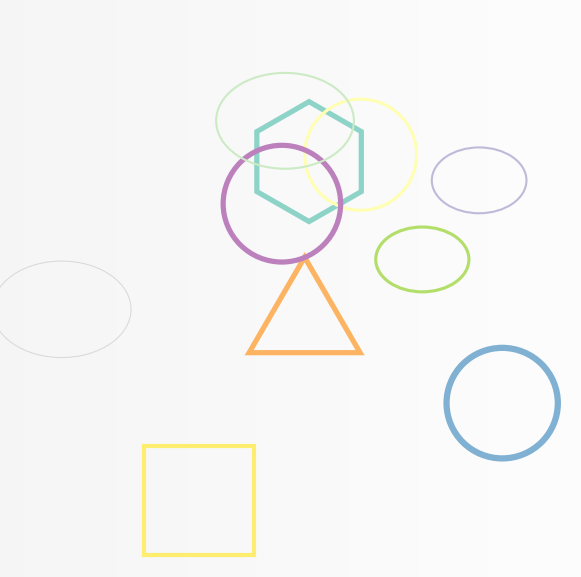[{"shape": "hexagon", "thickness": 2.5, "radius": 0.52, "center": [0.532, 0.719]}, {"shape": "circle", "thickness": 1.5, "radius": 0.48, "center": [0.62, 0.731]}, {"shape": "oval", "thickness": 1, "radius": 0.41, "center": [0.824, 0.687]}, {"shape": "circle", "thickness": 3, "radius": 0.48, "center": [0.864, 0.301]}, {"shape": "triangle", "thickness": 2.5, "radius": 0.55, "center": [0.524, 0.444]}, {"shape": "oval", "thickness": 1.5, "radius": 0.4, "center": [0.727, 0.55]}, {"shape": "oval", "thickness": 0.5, "radius": 0.6, "center": [0.106, 0.464]}, {"shape": "circle", "thickness": 2.5, "radius": 0.51, "center": [0.485, 0.646]}, {"shape": "oval", "thickness": 1, "radius": 0.59, "center": [0.49, 0.79]}, {"shape": "square", "thickness": 2, "radius": 0.47, "center": [0.342, 0.133]}]